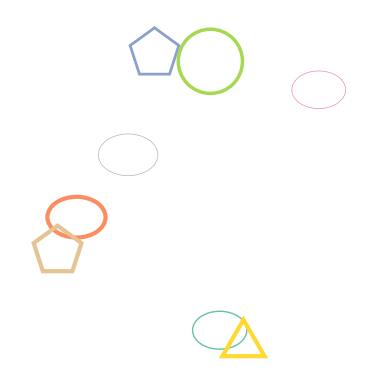[{"shape": "oval", "thickness": 1, "radius": 0.35, "center": [0.571, 0.142]}, {"shape": "oval", "thickness": 3, "radius": 0.38, "center": [0.199, 0.436]}, {"shape": "pentagon", "thickness": 2, "radius": 0.33, "center": [0.401, 0.861]}, {"shape": "oval", "thickness": 0.5, "radius": 0.35, "center": [0.828, 0.767]}, {"shape": "circle", "thickness": 2.5, "radius": 0.42, "center": [0.546, 0.841]}, {"shape": "triangle", "thickness": 3, "radius": 0.32, "center": [0.632, 0.106]}, {"shape": "pentagon", "thickness": 3, "radius": 0.33, "center": [0.15, 0.348]}, {"shape": "oval", "thickness": 0.5, "radius": 0.39, "center": [0.333, 0.598]}]